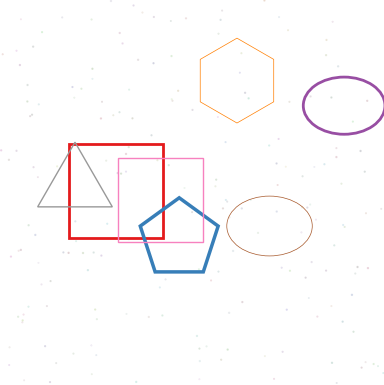[{"shape": "square", "thickness": 2, "radius": 0.61, "center": [0.302, 0.505]}, {"shape": "pentagon", "thickness": 2.5, "radius": 0.53, "center": [0.465, 0.38]}, {"shape": "oval", "thickness": 2, "radius": 0.53, "center": [0.894, 0.726]}, {"shape": "hexagon", "thickness": 0.5, "radius": 0.55, "center": [0.616, 0.791]}, {"shape": "oval", "thickness": 0.5, "radius": 0.56, "center": [0.7, 0.413]}, {"shape": "square", "thickness": 1, "radius": 0.55, "center": [0.417, 0.48]}, {"shape": "triangle", "thickness": 1, "radius": 0.56, "center": [0.195, 0.519]}]